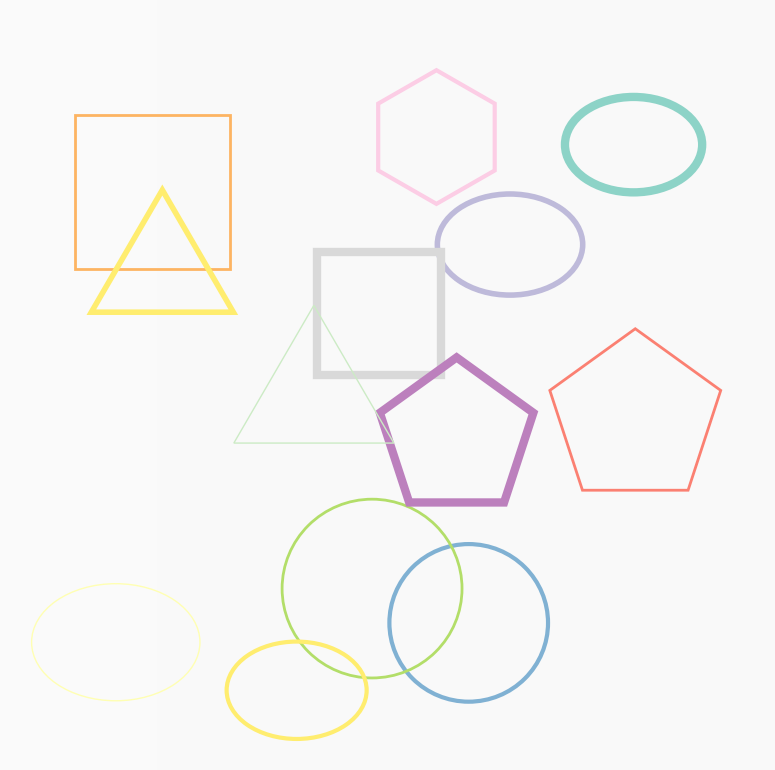[{"shape": "oval", "thickness": 3, "radius": 0.44, "center": [0.818, 0.812]}, {"shape": "oval", "thickness": 0.5, "radius": 0.54, "center": [0.149, 0.166]}, {"shape": "oval", "thickness": 2, "radius": 0.47, "center": [0.658, 0.682]}, {"shape": "pentagon", "thickness": 1, "radius": 0.58, "center": [0.82, 0.457]}, {"shape": "circle", "thickness": 1.5, "radius": 0.51, "center": [0.605, 0.191]}, {"shape": "square", "thickness": 1, "radius": 0.5, "center": [0.197, 0.751]}, {"shape": "circle", "thickness": 1, "radius": 0.58, "center": [0.48, 0.236]}, {"shape": "hexagon", "thickness": 1.5, "radius": 0.43, "center": [0.563, 0.822]}, {"shape": "square", "thickness": 3, "radius": 0.4, "center": [0.489, 0.593]}, {"shape": "pentagon", "thickness": 3, "radius": 0.52, "center": [0.589, 0.432]}, {"shape": "triangle", "thickness": 0.5, "radius": 0.6, "center": [0.405, 0.484]}, {"shape": "triangle", "thickness": 2, "radius": 0.53, "center": [0.209, 0.647]}, {"shape": "oval", "thickness": 1.5, "radius": 0.45, "center": [0.383, 0.104]}]